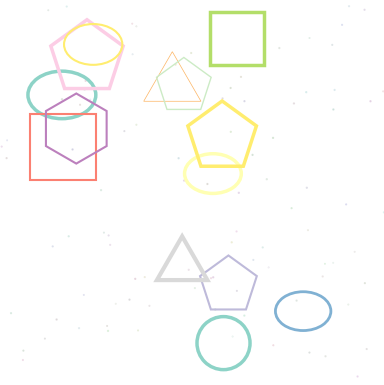[{"shape": "circle", "thickness": 2.5, "radius": 0.34, "center": [0.581, 0.109]}, {"shape": "oval", "thickness": 2.5, "radius": 0.44, "center": [0.161, 0.753]}, {"shape": "oval", "thickness": 2.5, "radius": 0.37, "center": [0.553, 0.549]}, {"shape": "pentagon", "thickness": 1.5, "radius": 0.39, "center": [0.593, 0.259]}, {"shape": "square", "thickness": 1.5, "radius": 0.43, "center": [0.163, 0.618]}, {"shape": "oval", "thickness": 2, "radius": 0.36, "center": [0.787, 0.192]}, {"shape": "triangle", "thickness": 0.5, "radius": 0.43, "center": [0.448, 0.78]}, {"shape": "square", "thickness": 2.5, "radius": 0.35, "center": [0.616, 0.899]}, {"shape": "pentagon", "thickness": 2.5, "radius": 0.49, "center": [0.226, 0.85]}, {"shape": "triangle", "thickness": 3, "radius": 0.38, "center": [0.473, 0.31]}, {"shape": "hexagon", "thickness": 1.5, "radius": 0.46, "center": [0.198, 0.666]}, {"shape": "pentagon", "thickness": 1, "radius": 0.37, "center": [0.478, 0.776]}, {"shape": "pentagon", "thickness": 2.5, "radius": 0.47, "center": [0.577, 0.644]}, {"shape": "oval", "thickness": 1.5, "radius": 0.38, "center": [0.242, 0.885]}]